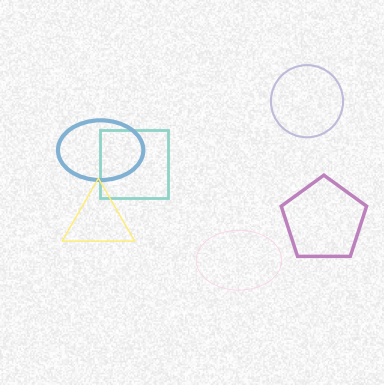[{"shape": "square", "thickness": 2, "radius": 0.44, "center": [0.349, 0.573]}, {"shape": "circle", "thickness": 1.5, "radius": 0.47, "center": [0.797, 0.737]}, {"shape": "oval", "thickness": 3, "radius": 0.55, "center": [0.261, 0.61]}, {"shape": "oval", "thickness": 0.5, "radius": 0.55, "center": [0.621, 0.324]}, {"shape": "pentagon", "thickness": 2.5, "radius": 0.58, "center": [0.841, 0.428]}, {"shape": "triangle", "thickness": 1, "radius": 0.54, "center": [0.256, 0.428]}]